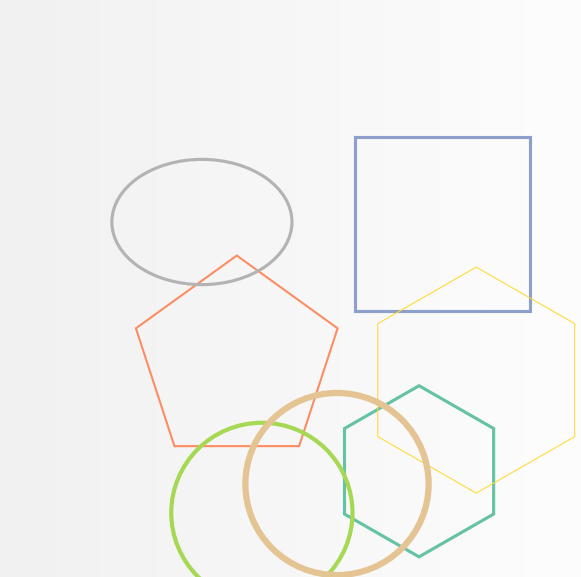[{"shape": "hexagon", "thickness": 1.5, "radius": 0.74, "center": [0.721, 0.183]}, {"shape": "pentagon", "thickness": 1, "radius": 0.91, "center": [0.407, 0.374]}, {"shape": "square", "thickness": 1.5, "radius": 0.75, "center": [0.761, 0.612]}, {"shape": "circle", "thickness": 2, "radius": 0.78, "center": [0.451, 0.111]}, {"shape": "hexagon", "thickness": 0.5, "radius": 0.98, "center": [0.819, 0.341]}, {"shape": "circle", "thickness": 3, "radius": 0.79, "center": [0.58, 0.161]}, {"shape": "oval", "thickness": 1.5, "radius": 0.77, "center": [0.347, 0.615]}]